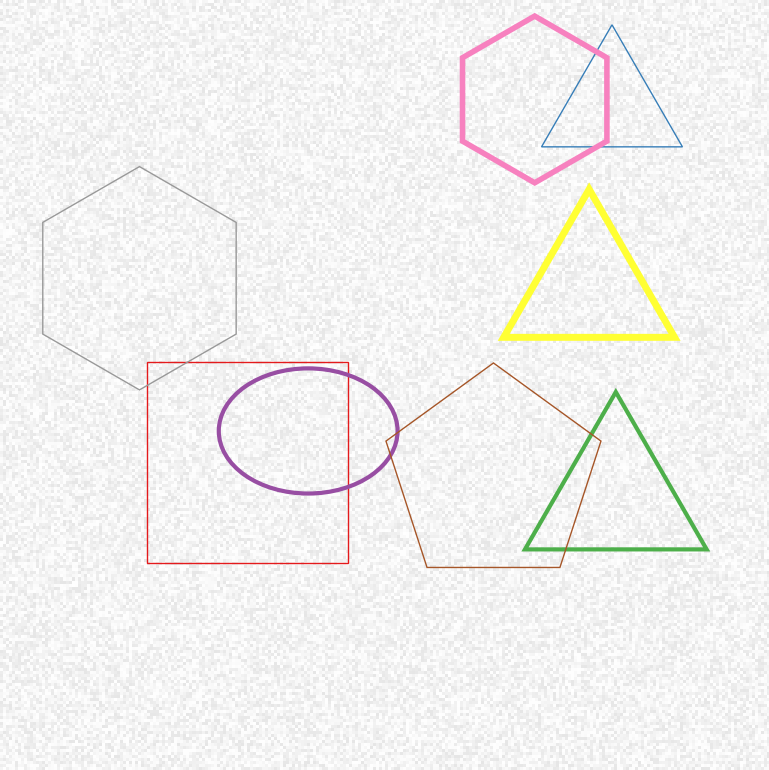[{"shape": "square", "thickness": 0.5, "radius": 0.65, "center": [0.321, 0.399]}, {"shape": "triangle", "thickness": 0.5, "radius": 0.53, "center": [0.795, 0.862]}, {"shape": "triangle", "thickness": 1.5, "radius": 0.68, "center": [0.8, 0.355]}, {"shape": "oval", "thickness": 1.5, "radius": 0.58, "center": [0.4, 0.44]}, {"shape": "triangle", "thickness": 2.5, "radius": 0.64, "center": [0.765, 0.626]}, {"shape": "pentagon", "thickness": 0.5, "radius": 0.73, "center": [0.641, 0.382]}, {"shape": "hexagon", "thickness": 2, "radius": 0.54, "center": [0.694, 0.871]}, {"shape": "hexagon", "thickness": 0.5, "radius": 0.73, "center": [0.181, 0.639]}]